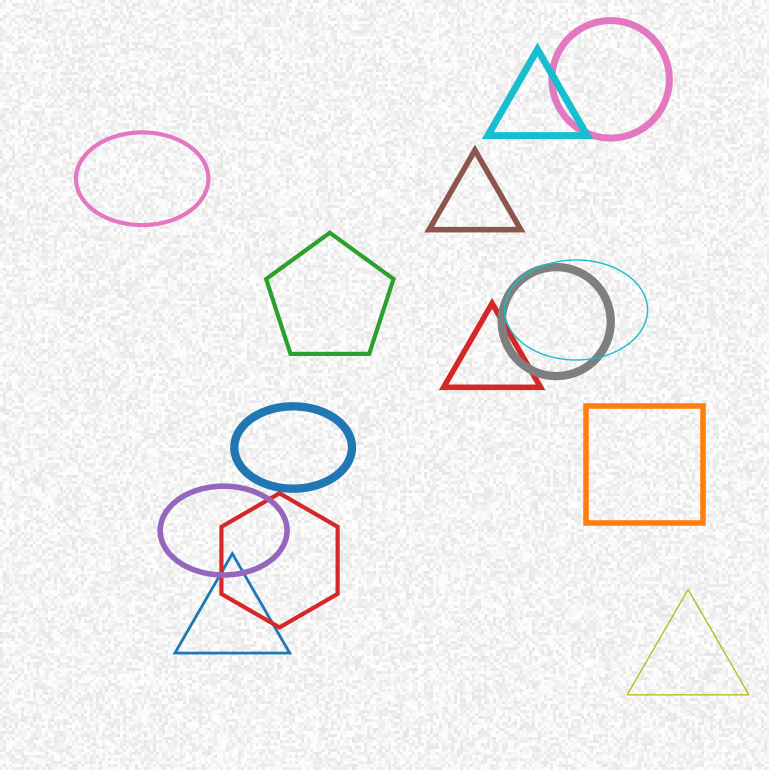[{"shape": "triangle", "thickness": 1, "radius": 0.43, "center": [0.302, 0.195]}, {"shape": "oval", "thickness": 3, "radius": 0.38, "center": [0.381, 0.419]}, {"shape": "square", "thickness": 2, "radius": 0.38, "center": [0.837, 0.397]}, {"shape": "pentagon", "thickness": 1.5, "radius": 0.43, "center": [0.428, 0.611]}, {"shape": "hexagon", "thickness": 1.5, "radius": 0.44, "center": [0.363, 0.272]}, {"shape": "triangle", "thickness": 2, "radius": 0.36, "center": [0.639, 0.533]}, {"shape": "oval", "thickness": 2, "radius": 0.41, "center": [0.29, 0.311]}, {"shape": "triangle", "thickness": 2, "radius": 0.34, "center": [0.617, 0.736]}, {"shape": "circle", "thickness": 2.5, "radius": 0.38, "center": [0.793, 0.897]}, {"shape": "oval", "thickness": 1.5, "radius": 0.43, "center": [0.185, 0.768]}, {"shape": "circle", "thickness": 3, "radius": 0.35, "center": [0.722, 0.582]}, {"shape": "triangle", "thickness": 0.5, "radius": 0.46, "center": [0.894, 0.143]}, {"shape": "triangle", "thickness": 2.5, "radius": 0.37, "center": [0.698, 0.861]}, {"shape": "oval", "thickness": 0.5, "radius": 0.46, "center": [0.748, 0.597]}]